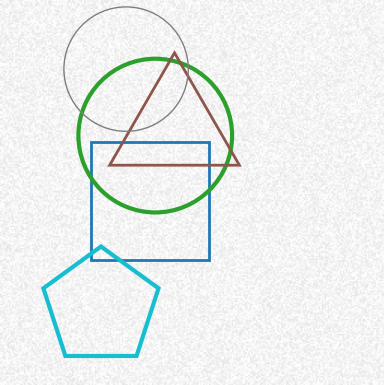[{"shape": "square", "thickness": 2, "radius": 0.77, "center": [0.39, 0.478]}, {"shape": "circle", "thickness": 3, "radius": 1.0, "center": [0.403, 0.648]}, {"shape": "triangle", "thickness": 2, "radius": 0.97, "center": [0.453, 0.668]}, {"shape": "circle", "thickness": 1, "radius": 0.81, "center": [0.328, 0.821]}, {"shape": "pentagon", "thickness": 3, "radius": 0.79, "center": [0.262, 0.203]}]